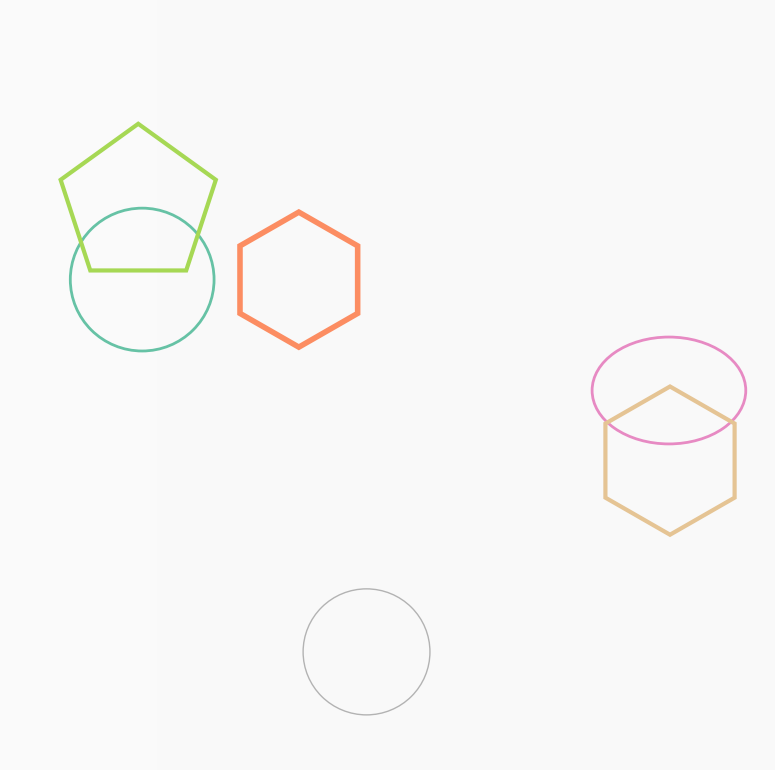[{"shape": "circle", "thickness": 1, "radius": 0.46, "center": [0.183, 0.637]}, {"shape": "hexagon", "thickness": 2, "radius": 0.44, "center": [0.386, 0.637]}, {"shape": "oval", "thickness": 1, "radius": 0.5, "center": [0.863, 0.493]}, {"shape": "pentagon", "thickness": 1.5, "radius": 0.53, "center": [0.178, 0.734]}, {"shape": "hexagon", "thickness": 1.5, "radius": 0.48, "center": [0.865, 0.402]}, {"shape": "circle", "thickness": 0.5, "radius": 0.41, "center": [0.473, 0.153]}]